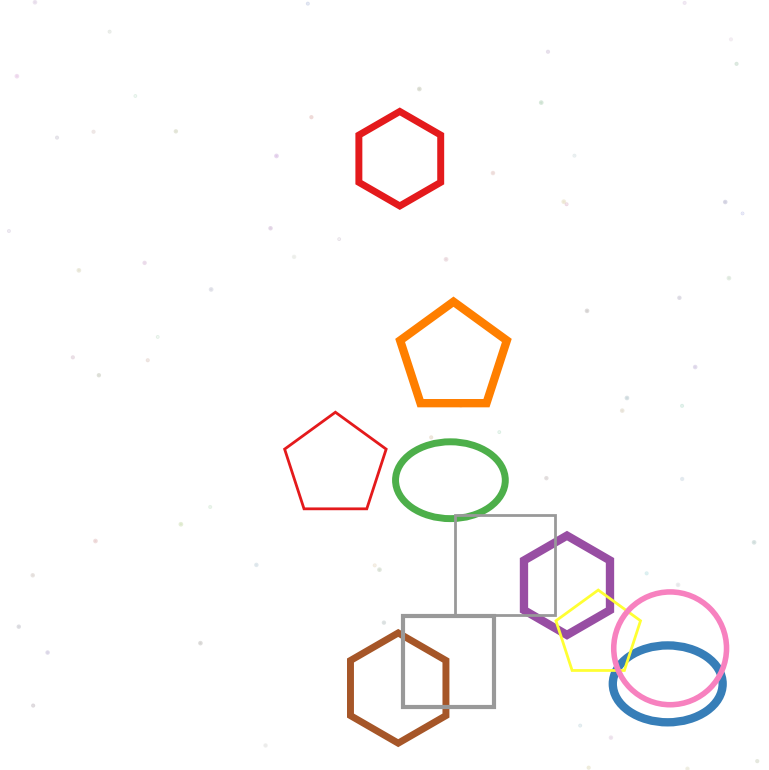[{"shape": "pentagon", "thickness": 1, "radius": 0.35, "center": [0.436, 0.395]}, {"shape": "hexagon", "thickness": 2.5, "radius": 0.31, "center": [0.519, 0.794]}, {"shape": "oval", "thickness": 3, "radius": 0.36, "center": [0.867, 0.112]}, {"shape": "oval", "thickness": 2.5, "radius": 0.36, "center": [0.585, 0.376]}, {"shape": "hexagon", "thickness": 3, "radius": 0.32, "center": [0.736, 0.24]}, {"shape": "pentagon", "thickness": 3, "radius": 0.36, "center": [0.589, 0.535]}, {"shape": "pentagon", "thickness": 1, "radius": 0.29, "center": [0.777, 0.176]}, {"shape": "hexagon", "thickness": 2.5, "radius": 0.36, "center": [0.517, 0.106]}, {"shape": "circle", "thickness": 2, "radius": 0.37, "center": [0.87, 0.158]}, {"shape": "square", "thickness": 1.5, "radius": 0.3, "center": [0.582, 0.141]}, {"shape": "square", "thickness": 1, "radius": 0.33, "center": [0.656, 0.266]}]